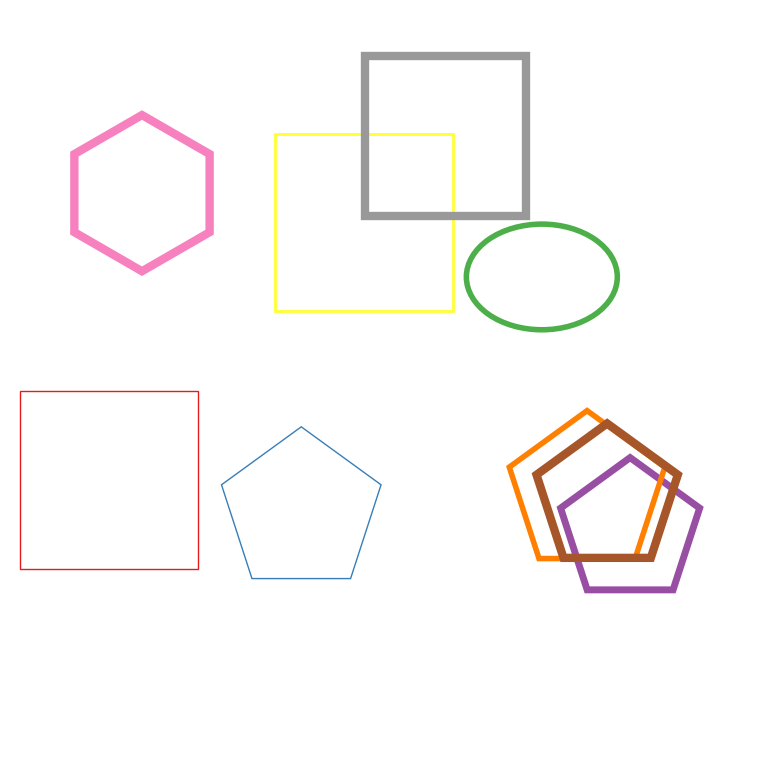[{"shape": "square", "thickness": 0.5, "radius": 0.58, "center": [0.141, 0.377]}, {"shape": "pentagon", "thickness": 0.5, "radius": 0.54, "center": [0.391, 0.337]}, {"shape": "oval", "thickness": 2, "radius": 0.49, "center": [0.704, 0.64]}, {"shape": "pentagon", "thickness": 2.5, "radius": 0.47, "center": [0.818, 0.311]}, {"shape": "pentagon", "thickness": 2, "radius": 0.53, "center": [0.762, 0.361]}, {"shape": "square", "thickness": 1, "radius": 0.58, "center": [0.473, 0.711]}, {"shape": "pentagon", "thickness": 3, "radius": 0.48, "center": [0.789, 0.354]}, {"shape": "hexagon", "thickness": 3, "radius": 0.51, "center": [0.184, 0.749]}, {"shape": "square", "thickness": 3, "radius": 0.52, "center": [0.579, 0.824]}]